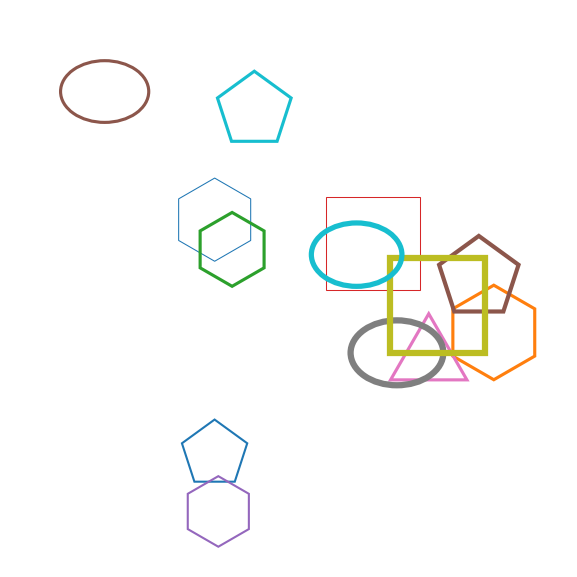[{"shape": "pentagon", "thickness": 1, "radius": 0.3, "center": [0.372, 0.213]}, {"shape": "hexagon", "thickness": 0.5, "radius": 0.36, "center": [0.372, 0.619]}, {"shape": "hexagon", "thickness": 1.5, "radius": 0.41, "center": [0.855, 0.423]}, {"shape": "hexagon", "thickness": 1.5, "radius": 0.32, "center": [0.402, 0.567]}, {"shape": "square", "thickness": 0.5, "radius": 0.41, "center": [0.645, 0.577]}, {"shape": "hexagon", "thickness": 1, "radius": 0.31, "center": [0.378, 0.114]}, {"shape": "pentagon", "thickness": 2, "radius": 0.36, "center": [0.829, 0.518]}, {"shape": "oval", "thickness": 1.5, "radius": 0.38, "center": [0.181, 0.841]}, {"shape": "triangle", "thickness": 1.5, "radius": 0.38, "center": [0.742, 0.38]}, {"shape": "oval", "thickness": 3, "radius": 0.4, "center": [0.687, 0.388]}, {"shape": "square", "thickness": 3, "radius": 0.41, "center": [0.757, 0.47]}, {"shape": "oval", "thickness": 2.5, "radius": 0.39, "center": [0.618, 0.558]}, {"shape": "pentagon", "thickness": 1.5, "radius": 0.34, "center": [0.44, 0.809]}]